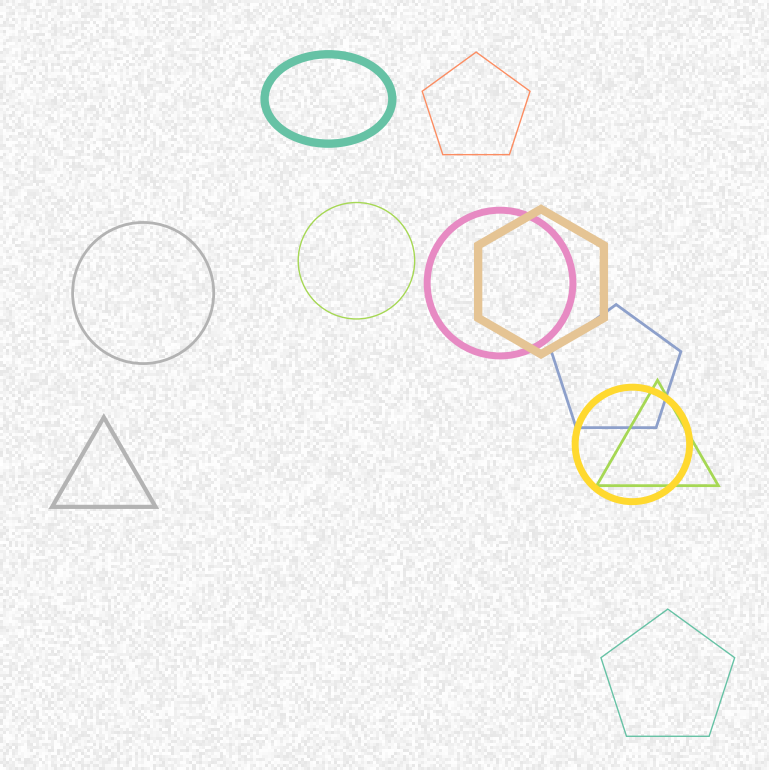[{"shape": "pentagon", "thickness": 0.5, "radius": 0.46, "center": [0.867, 0.118]}, {"shape": "oval", "thickness": 3, "radius": 0.41, "center": [0.427, 0.872]}, {"shape": "pentagon", "thickness": 0.5, "radius": 0.37, "center": [0.618, 0.859]}, {"shape": "pentagon", "thickness": 1, "radius": 0.44, "center": [0.8, 0.516]}, {"shape": "circle", "thickness": 2.5, "radius": 0.47, "center": [0.649, 0.632]}, {"shape": "triangle", "thickness": 1, "radius": 0.46, "center": [0.854, 0.415]}, {"shape": "circle", "thickness": 0.5, "radius": 0.38, "center": [0.463, 0.661]}, {"shape": "circle", "thickness": 2.5, "radius": 0.37, "center": [0.821, 0.423]}, {"shape": "hexagon", "thickness": 3, "radius": 0.47, "center": [0.703, 0.634]}, {"shape": "circle", "thickness": 1, "radius": 0.46, "center": [0.186, 0.619]}, {"shape": "triangle", "thickness": 1.5, "radius": 0.39, "center": [0.135, 0.381]}]